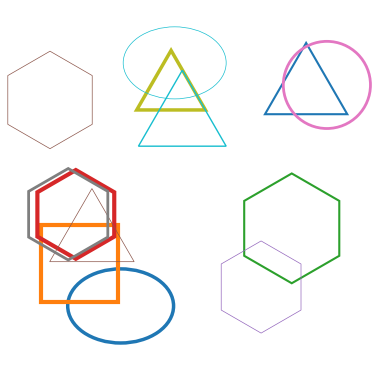[{"shape": "triangle", "thickness": 1.5, "radius": 0.62, "center": [0.795, 0.765]}, {"shape": "oval", "thickness": 2.5, "radius": 0.69, "center": [0.313, 0.205]}, {"shape": "square", "thickness": 3, "radius": 0.5, "center": [0.207, 0.316]}, {"shape": "hexagon", "thickness": 1.5, "radius": 0.71, "center": [0.758, 0.407]}, {"shape": "hexagon", "thickness": 3, "radius": 0.58, "center": [0.197, 0.443]}, {"shape": "hexagon", "thickness": 0.5, "radius": 0.6, "center": [0.678, 0.254]}, {"shape": "triangle", "thickness": 0.5, "radius": 0.63, "center": [0.239, 0.384]}, {"shape": "hexagon", "thickness": 0.5, "radius": 0.63, "center": [0.13, 0.74]}, {"shape": "circle", "thickness": 2, "radius": 0.57, "center": [0.849, 0.779]}, {"shape": "hexagon", "thickness": 2, "radius": 0.59, "center": [0.177, 0.444]}, {"shape": "triangle", "thickness": 2.5, "radius": 0.52, "center": [0.444, 0.766]}, {"shape": "triangle", "thickness": 1, "radius": 0.66, "center": [0.474, 0.686]}, {"shape": "oval", "thickness": 0.5, "radius": 0.67, "center": [0.454, 0.837]}]